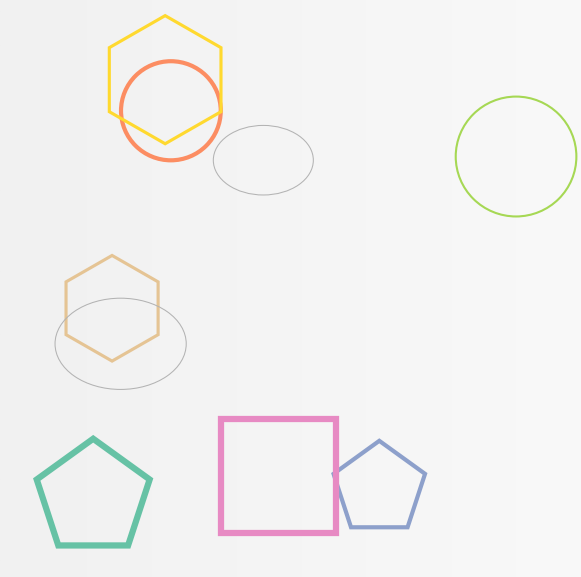[{"shape": "pentagon", "thickness": 3, "radius": 0.51, "center": [0.16, 0.137]}, {"shape": "circle", "thickness": 2, "radius": 0.43, "center": [0.294, 0.807]}, {"shape": "pentagon", "thickness": 2, "radius": 0.41, "center": [0.653, 0.153]}, {"shape": "square", "thickness": 3, "radius": 0.5, "center": [0.479, 0.175]}, {"shape": "circle", "thickness": 1, "radius": 0.52, "center": [0.888, 0.728]}, {"shape": "hexagon", "thickness": 1.5, "radius": 0.55, "center": [0.284, 0.861]}, {"shape": "hexagon", "thickness": 1.5, "radius": 0.46, "center": [0.193, 0.465]}, {"shape": "oval", "thickness": 0.5, "radius": 0.56, "center": [0.208, 0.404]}, {"shape": "oval", "thickness": 0.5, "radius": 0.43, "center": [0.453, 0.722]}]